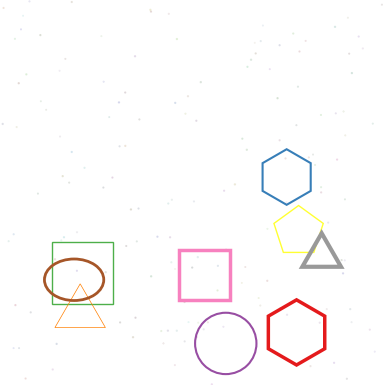[{"shape": "hexagon", "thickness": 2.5, "radius": 0.42, "center": [0.77, 0.137]}, {"shape": "hexagon", "thickness": 1.5, "radius": 0.36, "center": [0.745, 0.54]}, {"shape": "square", "thickness": 1, "radius": 0.4, "center": [0.214, 0.291]}, {"shape": "circle", "thickness": 1.5, "radius": 0.4, "center": [0.586, 0.108]}, {"shape": "triangle", "thickness": 0.5, "radius": 0.38, "center": [0.208, 0.187]}, {"shape": "pentagon", "thickness": 1, "radius": 0.34, "center": [0.776, 0.399]}, {"shape": "oval", "thickness": 2, "radius": 0.39, "center": [0.192, 0.273]}, {"shape": "square", "thickness": 2.5, "radius": 0.33, "center": [0.531, 0.286]}, {"shape": "triangle", "thickness": 3, "radius": 0.29, "center": [0.836, 0.336]}]